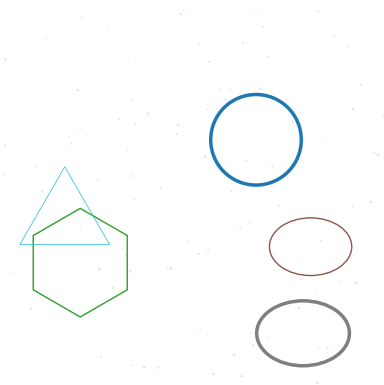[{"shape": "circle", "thickness": 2.5, "radius": 0.59, "center": [0.665, 0.637]}, {"shape": "hexagon", "thickness": 1, "radius": 0.71, "center": [0.208, 0.318]}, {"shape": "oval", "thickness": 1, "radius": 0.53, "center": [0.807, 0.359]}, {"shape": "oval", "thickness": 2.5, "radius": 0.6, "center": [0.787, 0.134]}, {"shape": "triangle", "thickness": 0.5, "radius": 0.67, "center": [0.168, 0.432]}]